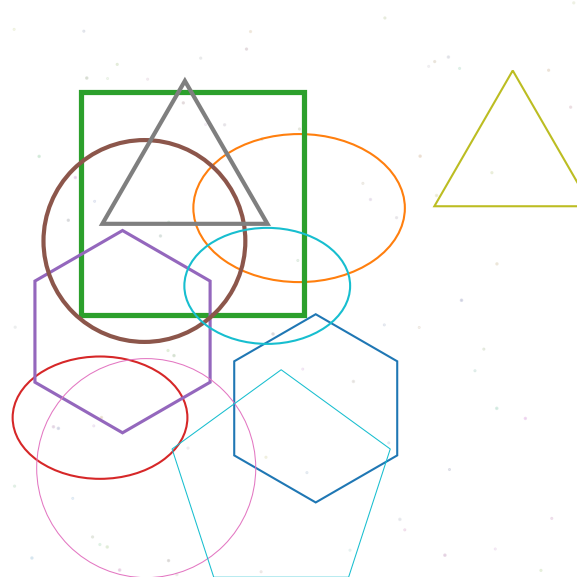[{"shape": "hexagon", "thickness": 1, "radius": 0.81, "center": [0.547, 0.292]}, {"shape": "oval", "thickness": 1, "radius": 0.92, "center": [0.518, 0.639]}, {"shape": "square", "thickness": 2.5, "radius": 0.96, "center": [0.334, 0.647]}, {"shape": "oval", "thickness": 1, "radius": 0.76, "center": [0.173, 0.276]}, {"shape": "hexagon", "thickness": 1.5, "radius": 0.88, "center": [0.212, 0.425]}, {"shape": "circle", "thickness": 2, "radius": 0.87, "center": [0.25, 0.582]}, {"shape": "circle", "thickness": 0.5, "radius": 0.95, "center": [0.253, 0.189]}, {"shape": "triangle", "thickness": 2, "radius": 0.82, "center": [0.32, 0.694]}, {"shape": "triangle", "thickness": 1, "radius": 0.78, "center": [0.888, 0.72]}, {"shape": "oval", "thickness": 1, "radius": 0.72, "center": [0.463, 0.504]}, {"shape": "pentagon", "thickness": 0.5, "radius": 0.99, "center": [0.487, 0.16]}]